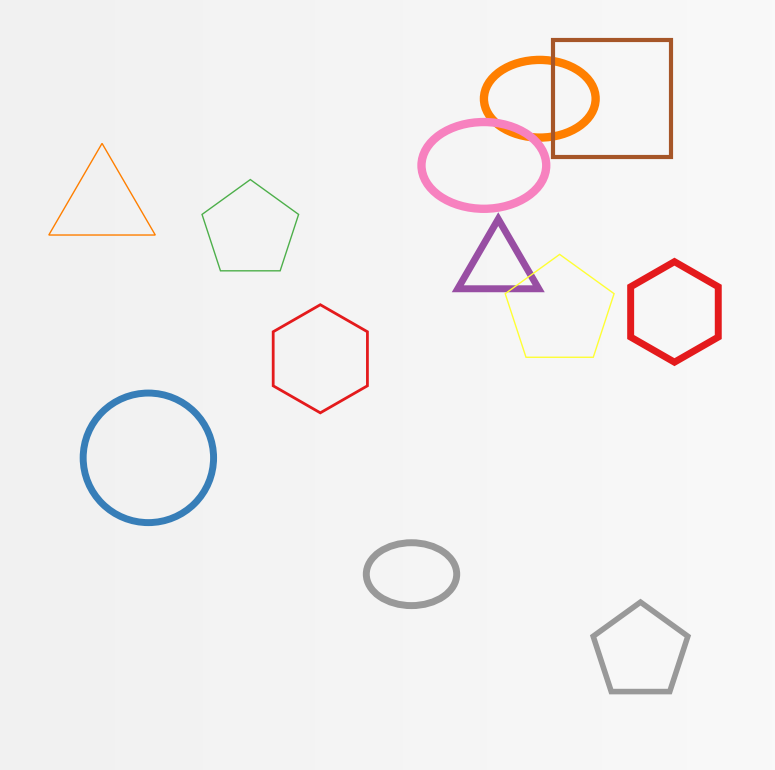[{"shape": "hexagon", "thickness": 2.5, "radius": 0.33, "center": [0.87, 0.595]}, {"shape": "hexagon", "thickness": 1, "radius": 0.35, "center": [0.413, 0.534]}, {"shape": "circle", "thickness": 2.5, "radius": 0.42, "center": [0.191, 0.405]}, {"shape": "pentagon", "thickness": 0.5, "radius": 0.33, "center": [0.323, 0.701]}, {"shape": "triangle", "thickness": 2.5, "radius": 0.3, "center": [0.643, 0.655]}, {"shape": "oval", "thickness": 3, "radius": 0.36, "center": [0.696, 0.872]}, {"shape": "triangle", "thickness": 0.5, "radius": 0.4, "center": [0.132, 0.734]}, {"shape": "pentagon", "thickness": 0.5, "radius": 0.37, "center": [0.722, 0.596]}, {"shape": "square", "thickness": 1.5, "radius": 0.38, "center": [0.789, 0.872]}, {"shape": "oval", "thickness": 3, "radius": 0.4, "center": [0.624, 0.785]}, {"shape": "pentagon", "thickness": 2, "radius": 0.32, "center": [0.826, 0.154]}, {"shape": "oval", "thickness": 2.5, "radius": 0.29, "center": [0.531, 0.254]}]